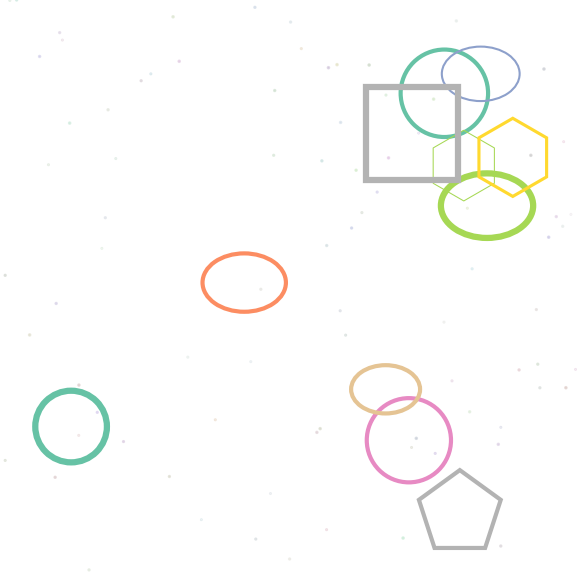[{"shape": "circle", "thickness": 2, "radius": 0.38, "center": [0.769, 0.838]}, {"shape": "circle", "thickness": 3, "radius": 0.31, "center": [0.123, 0.261]}, {"shape": "oval", "thickness": 2, "radius": 0.36, "center": [0.423, 0.51]}, {"shape": "oval", "thickness": 1, "radius": 0.34, "center": [0.832, 0.871]}, {"shape": "circle", "thickness": 2, "radius": 0.36, "center": [0.708, 0.237]}, {"shape": "hexagon", "thickness": 0.5, "radius": 0.31, "center": [0.803, 0.712]}, {"shape": "oval", "thickness": 3, "radius": 0.4, "center": [0.843, 0.643]}, {"shape": "hexagon", "thickness": 1.5, "radius": 0.34, "center": [0.888, 0.727]}, {"shape": "oval", "thickness": 2, "radius": 0.3, "center": [0.668, 0.325]}, {"shape": "square", "thickness": 3, "radius": 0.4, "center": [0.713, 0.768]}, {"shape": "pentagon", "thickness": 2, "radius": 0.37, "center": [0.796, 0.111]}]